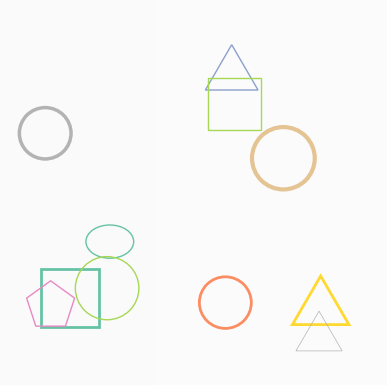[{"shape": "square", "thickness": 2, "radius": 0.37, "center": [0.18, 0.226]}, {"shape": "oval", "thickness": 1, "radius": 0.31, "center": [0.283, 0.372]}, {"shape": "circle", "thickness": 2, "radius": 0.34, "center": [0.582, 0.214]}, {"shape": "triangle", "thickness": 1, "radius": 0.39, "center": [0.598, 0.805]}, {"shape": "pentagon", "thickness": 1, "radius": 0.33, "center": [0.131, 0.206]}, {"shape": "circle", "thickness": 1, "radius": 0.41, "center": [0.276, 0.251]}, {"shape": "square", "thickness": 1, "radius": 0.34, "center": [0.606, 0.73]}, {"shape": "triangle", "thickness": 2, "radius": 0.42, "center": [0.828, 0.199]}, {"shape": "circle", "thickness": 3, "radius": 0.4, "center": [0.731, 0.589]}, {"shape": "circle", "thickness": 2.5, "radius": 0.33, "center": [0.117, 0.654]}, {"shape": "triangle", "thickness": 0.5, "radius": 0.34, "center": [0.823, 0.123]}]